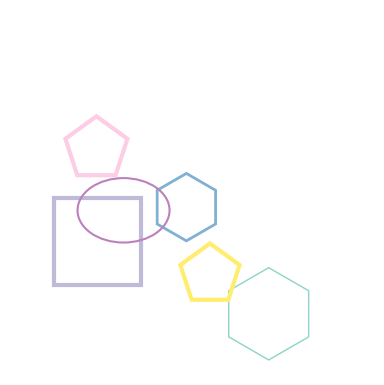[{"shape": "hexagon", "thickness": 1, "radius": 0.6, "center": [0.698, 0.185]}, {"shape": "square", "thickness": 3, "radius": 0.56, "center": [0.253, 0.373]}, {"shape": "hexagon", "thickness": 2, "radius": 0.44, "center": [0.484, 0.462]}, {"shape": "pentagon", "thickness": 3, "radius": 0.42, "center": [0.25, 0.613]}, {"shape": "oval", "thickness": 1.5, "radius": 0.6, "center": [0.321, 0.454]}, {"shape": "pentagon", "thickness": 3, "radius": 0.4, "center": [0.545, 0.287]}]